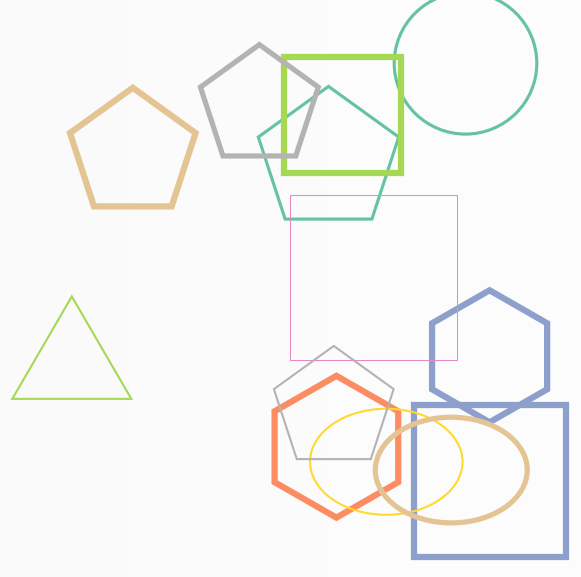[{"shape": "pentagon", "thickness": 1.5, "radius": 0.64, "center": [0.565, 0.723]}, {"shape": "circle", "thickness": 1.5, "radius": 0.61, "center": [0.801, 0.89]}, {"shape": "hexagon", "thickness": 3, "radius": 0.61, "center": [0.579, 0.226]}, {"shape": "hexagon", "thickness": 3, "radius": 0.57, "center": [0.842, 0.382]}, {"shape": "square", "thickness": 3, "radius": 0.65, "center": [0.843, 0.166]}, {"shape": "square", "thickness": 0.5, "radius": 0.72, "center": [0.643, 0.519]}, {"shape": "square", "thickness": 3, "radius": 0.5, "center": [0.589, 0.8]}, {"shape": "triangle", "thickness": 1, "radius": 0.59, "center": [0.124, 0.368]}, {"shape": "oval", "thickness": 1, "radius": 0.66, "center": [0.665, 0.2]}, {"shape": "pentagon", "thickness": 3, "radius": 0.57, "center": [0.228, 0.734]}, {"shape": "oval", "thickness": 2.5, "radius": 0.65, "center": [0.776, 0.185]}, {"shape": "pentagon", "thickness": 2.5, "radius": 0.53, "center": [0.446, 0.815]}, {"shape": "pentagon", "thickness": 1, "radius": 0.54, "center": [0.574, 0.292]}]